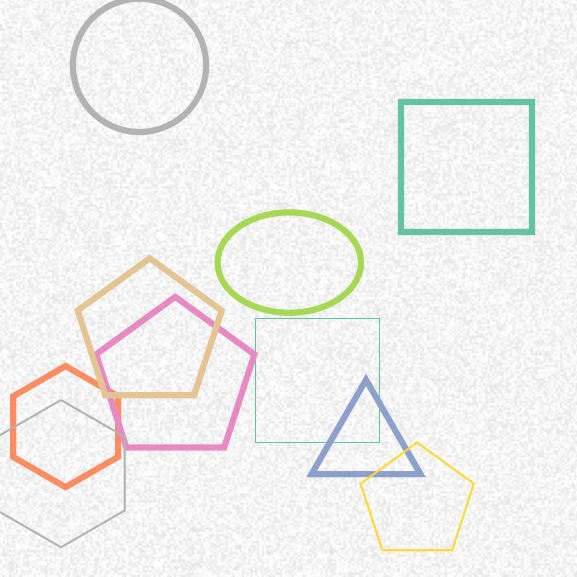[{"shape": "square", "thickness": 0.5, "radius": 0.54, "center": [0.549, 0.341]}, {"shape": "square", "thickness": 3, "radius": 0.57, "center": [0.808, 0.71]}, {"shape": "hexagon", "thickness": 3, "radius": 0.52, "center": [0.114, 0.26]}, {"shape": "triangle", "thickness": 3, "radius": 0.54, "center": [0.634, 0.233]}, {"shape": "pentagon", "thickness": 3, "radius": 0.72, "center": [0.304, 0.341]}, {"shape": "oval", "thickness": 3, "radius": 0.62, "center": [0.501, 0.544]}, {"shape": "pentagon", "thickness": 1, "radius": 0.52, "center": [0.722, 0.13]}, {"shape": "pentagon", "thickness": 3, "radius": 0.66, "center": [0.259, 0.421]}, {"shape": "hexagon", "thickness": 1, "radius": 0.64, "center": [0.106, 0.179]}, {"shape": "circle", "thickness": 3, "radius": 0.58, "center": [0.242, 0.886]}]